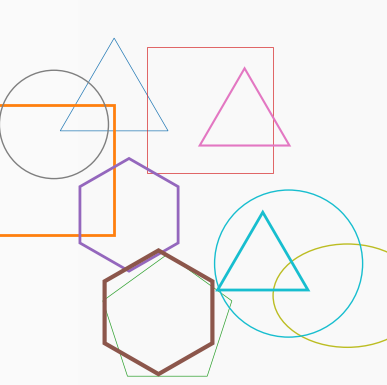[{"shape": "triangle", "thickness": 0.5, "radius": 0.8, "center": [0.295, 0.74]}, {"shape": "square", "thickness": 2, "radius": 0.85, "center": [0.125, 0.558]}, {"shape": "pentagon", "thickness": 0.5, "radius": 0.88, "center": [0.432, 0.164]}, {"shape": "square", "thickness": 0.5, "radius": 0.81, "center": [0.542, 0.714]}, {"shape": "hexagon", "thickness": 2, "radius": 0.73, "center": [0.333, 0.442]}, {"shape": "hexagon", "thickness": 3, "radius": 0.8, "center": [0.409, 0.189]}, {"shape": "triangle", "thickness": 1.5, "radius": 0.67, "center": [0.631, 0.689]}, {"shape": "circle", "thickness": 1, "radius": 0.7, "center": [0.139, 0.677]}, {"shape": "oval", "thickness": 1, "radius": 0.96, "center": [0.896, 0.232]}, {"shape": "circle", "thickness": 1, "radius": 0.96, "center": [0.745, 0.315]}, {"shape": "triangle", "thickness": 2, "radius": 0.67, "center": [0.678, 0.314]}]